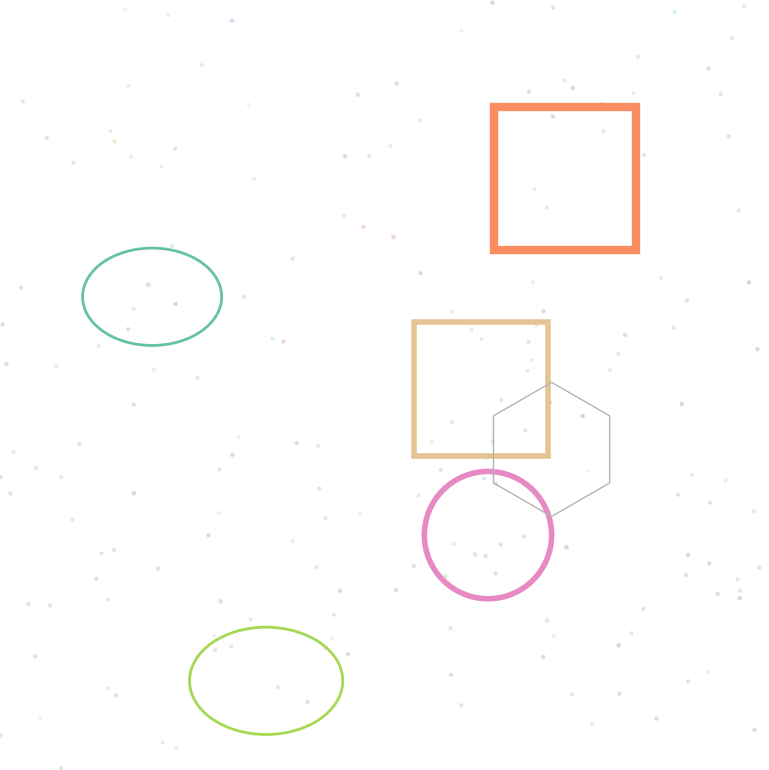[{"shape": "oval", "thickness": 1, "radius": 0.45, "center": [0.198, 0.615]}, {"shape": "square", "thickness": 3, "radius": 0.46, "center": [0.734, 0.768]}, {"shape": "circle", "thickness": 2, "radius": 0.41, "center": [0.634, 0.305]}, {"shape": "oval", "thickness": 1, "radius": 0.5, "center": [0.346, 0.116]}, {"shape": "square", "thickness": 2, "radius": 0.44, "center": [0.625, 0.495]}, {"shape": "hexagon", "thickness": 0.5, "radius": 0.44, "center": [0.716, 0.416]}]